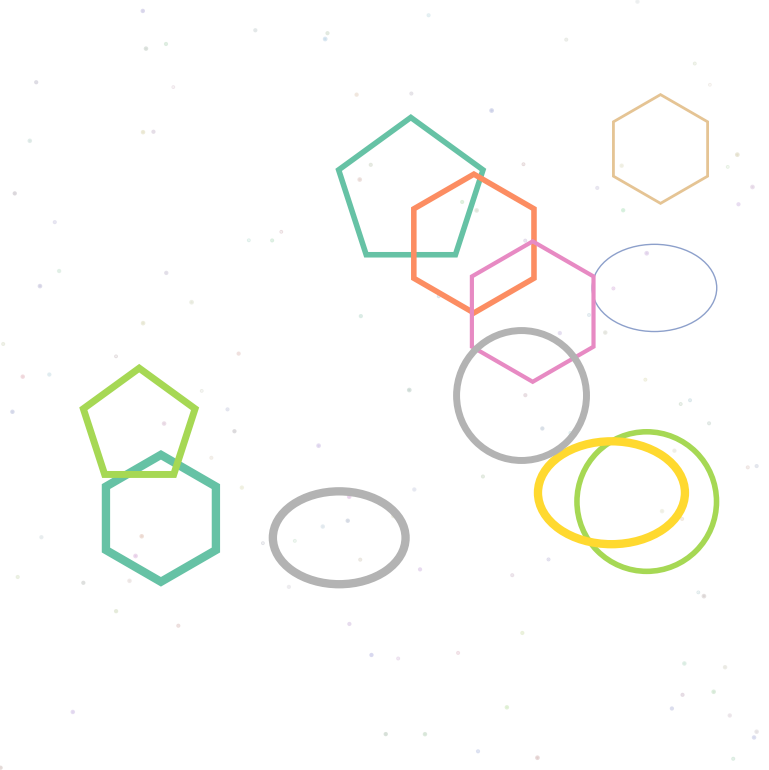[{"shape": "hexagon", "thickness": 3, "radius": 0.41, "center": [0.209, 0.327]}, {"shape": "pentagon", "thickness": 2, "radius": 0.49, "center": [0.534, 0.749]}, {"shape": "hexagon", "thickness": 2, "radius": 0.45, "center": [0.615, 0.684]}, {"shape": "oval", "thickness": 0.5, "radius": 0.4, "center": [0.85, 0.626]}, {"shape": "hexagon", "thickness": 1.5, "radius": 0.46, "center": [0.692, 0.595]}, {"shape": "pentagon", "thickness": 2.5, "radius": 0.38, "center": [0.181, 0.446]}, {"shape": "circle", "thickness": 2, "radius": 0.45, "center": [0.84, 0.349]}, {"shape": "oval", "thickness": 3, "radius": 0.48, "center": [0.794, 0.36]}, {"shape": "hexagon", "thickness": 1, "radius": 0.35, "center": [0.858, 0.807]}, {"shape": "oval", "thickness": 3, "radius": 0.43, "center": [0.441, 0.302]}, {"shape": "circle", "thickness": 2.5, "radius": 0.42, "center": [0.677, 0.486]}]